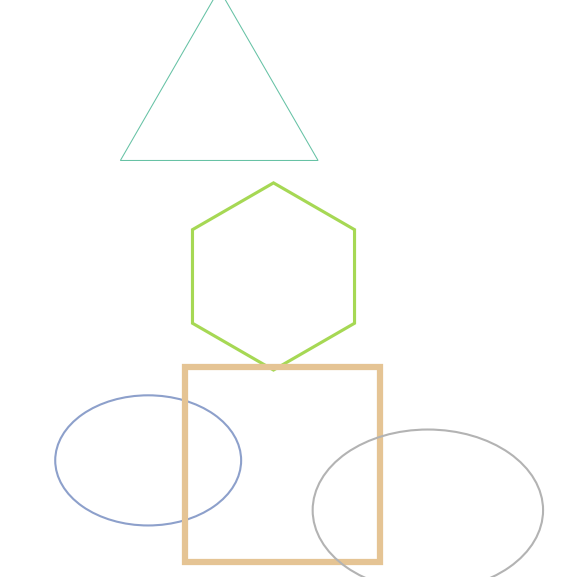[{"shape": "triangle", "thickness": 0.5, "radius": 0.99, "center": [0.38, 0.82]}, {"shape": "oval", "thickness": 1, "radius": 0.8, "center": [0.257, 0.202]}, {"shape": "hexagon", "thickness": 1.5, "radius": 0.81, "center": [0.474, 0.52]}, {"shape": "square", "thickness": 3, "radius": 0.84, "center": [0.489, 0.194]}, {"shape": "oval", "thickness": 1, "radius": 1.0, "center": [0.741, 0.116]}]